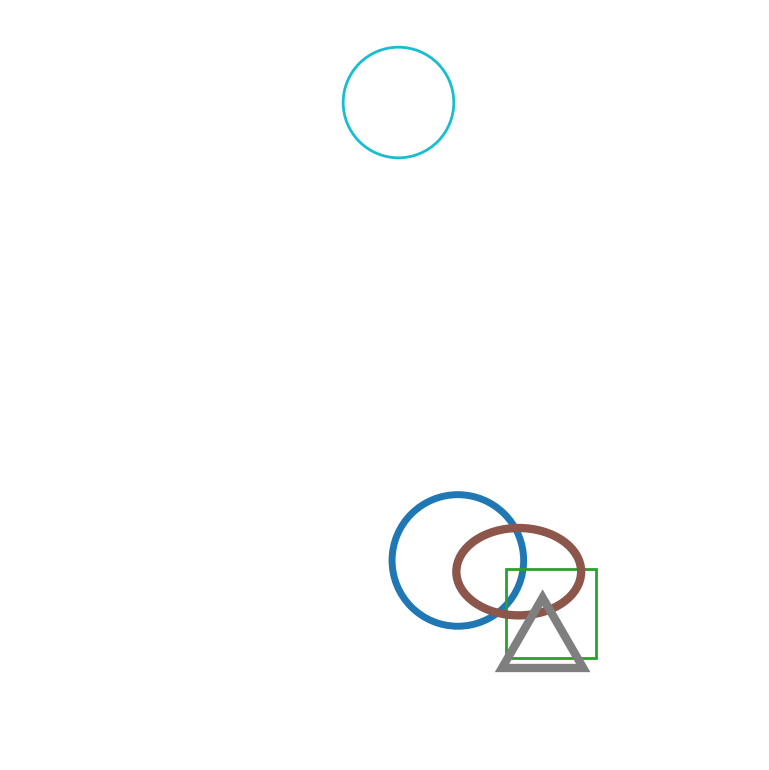[{"shape": "circle", "thickness": 2.5, "radius": 0.43, "center": [0.595, 0.272]}, {"shape": "square", "thickness": 1, "radius": 0.29, "center": [0.715, 0.203]}, {"shape": "oval", "thickness": 3, "radius": 0.41, "center": [0.674, 0.258]}, {"shape": "triangle", "thickness": 3, "radius": 0.3, "center": [0.705, 0.163]}, {"shape": "circle", "thickness": 1, "radius": 0.36, "center": [0.518, 0.867]}]